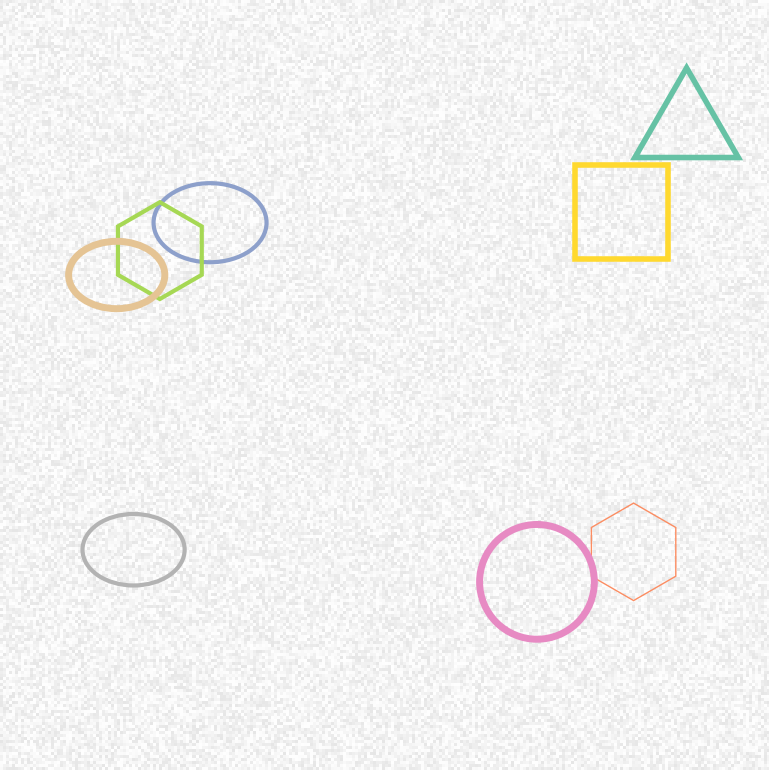[{"shape": "triangle", "thickness": 2, "radius": 0.39, "center": [0.892, 0.834]}, {"shape": "hexagon", "thickness": 0.5, "radius": 0.32, "center": [0.823, 0.283]}, {"shape": "oval", "thickness": 1.5, "radius": 0.37, "center": [0.273, 0.711]}, {"shape": "circle", "thickness": 2.5, "radius": 0.37, "center": [0.697, 0.244]}, {"shape": "hexagon", "thickness": 1.5, "radius": 0.31, "center": [0.208, 0.675]}, {"shape": "square", "thickness": 2, "radius": 0.3, "center": [0.807, 0.725]}, {"shape": "oval", "thickness": 2.5, "radius": 0.31, "center": [0.152, 0.643]}, {"shape": "oval", "thickness": 1.5, "radius": 0.33, "center": [0.173, 0.286]}]